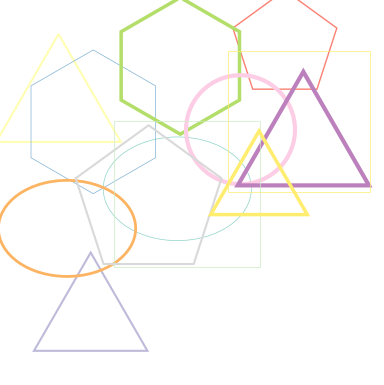[{"shape": "oval", "thickness": 0.5, "radius": 0.96, "center": [0.461, 0.51]}, {"shape": "triangle", "thickness": 1.5, "radius": 0.93, "center": [0.152, 0.725]}, {"shape": "triangle", "thickness": 1.5, "radius": 0.85, "center": [0.236, 0.174]}, {"shape": "pentagon", "thickness": 1, "radius": 0.71, "center": [0.74, 0.883]}, {"shape": "hexagon", "thickness": 0.5, "radius": 0.93, "center": [0.242, 0.684]}, {"shape": "oval", "thickness": 2, "radius": 0.89, "center": [0.174, 0.407]}, {"shape": "hexagon", "thickness": 2.5, "radius": 0.89, "center": [0.468, 0.829]}, {"shape": "circle", "thickness": 3, "radius": 0.71, "center": [0.625, 0.663]}, {"shape": "pentagon", "thickness": 1.5, "radius": 1.0, "center": [0.386, 0.475]}, {"shape": "triangle", "thickness": 3, "radius": 0.98, "center": [0.788, 0.617]}, {"shape": "square", "thickness": 0.5, "radius": 0.95, "center": [0.485, 0.496]}, {"shape": "square", "thickness": 0.5, "radius": 0.92, "center": [0.776, 0.685]}, {"shape": "triangle", "thickness": 2.5, "radius": 0.72, "center": [0.673, 0.515]}]